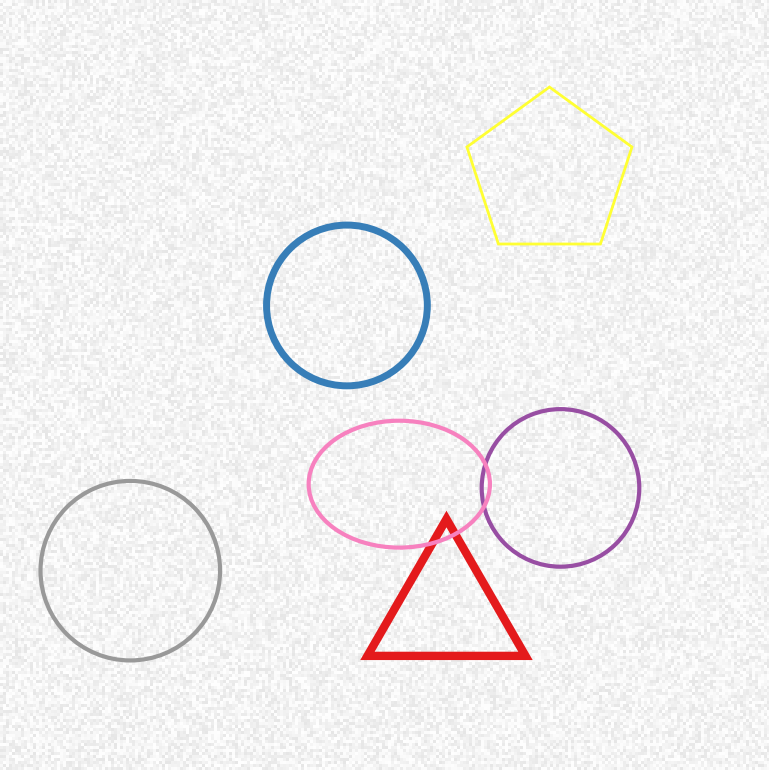[{"shape": "triangle", "thickness": 3, "radius": 0.59, "center": [0.58, 0.207]}, {"shape": "circle", "thickness": 2.5, "radius": 0.52, "center": [0.451, 0.603]}, {"shape": "circle", "thickness": 1.5, "radius": 0.51, "center": [0.728, 0.366]}, {"shape": "pentagon", "thickness": 1, "radius": 0.56, "center": [0.714, 0.774]}, {"shape": "oval", "thickness": 1.5, "radius": 0.59, "center": [0.519, 0.371]}, {"shape": "circle", "thickness": 1.5, "radius": 0.58, "center": [0.169, 0.259]}]